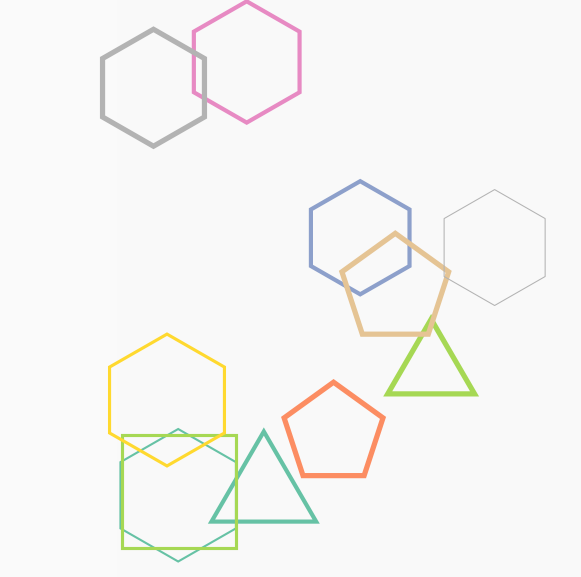[{"shape": "triangle", "thickness": 2, "radius": 0.52, "center": [0.454, 0.148]}, {"shape": "hexagon", "thickness": 1, "radius": 0.57, "center": [0.307, 0.142]}, {"shape": "pentagon", "thickness": 2.5, "radius": 0.45, "center": [0.574, 0.248]}, {"shape": "hexagon", "thickness": 2, "radius": 0.49, "center": [0.62, 0.587]}, {"shape": "hexagon", "thickness": 2, "radius": 0.53, "center": [0.424, 0.892]}, {"shape": "square", "thickness": 1.5, "radius": 0.49, "center": [0.308, 0.148]}, {"shape": "triangle", "thickness": 2.5, "radius": 0.43, "center": [0.742, 0.36]}, {"shape": "hexagon", "thickness": 1.5, "radius": 0.57, "center": [0.287, 0.306]}, {"shape": "pentagon", "thickness": 2.5, "radius": 0.48, "center": [0.68, 0.499]}, {"shape": "hexagon", "thickness": 2.5, "radius": 0.51, "center": [0.264, 0.847]}, {"shape": "hexagon", "thickness": 0.5, "radius": 0.5, "center": [0.851, 0.57]}]